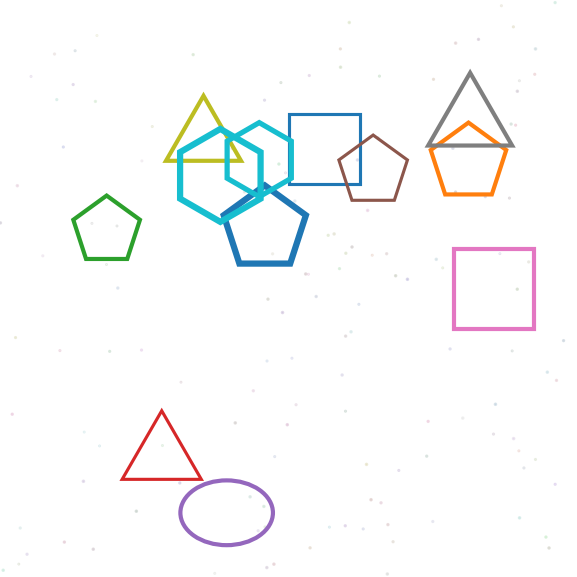[{"shape": "pentagon", "thickness": 3, "radius": 0.37, "center": [0.459, 0.603]}, {"shape": "square", "thickness": 1.5, "radius": 0.3, "center": [0.562, 0.741]}, {"shape": "pentagon", "thickness": 2, "radius": 0.34, "center": [0.811, 0.718]}, {"shape": "pentagon", "thickness": 2, "radius": 0.3, "center": [0.185, 0.6]}, {"shape": "triangle", "thickness": 1.5, "radius": 0.4, "center": [0.28, 0.209]}, {"shape": "oval", "thickness": 2, "radius": 0.4, "center": [0.392, 0.111]}, {"shape": "pentagon", "thickness": 1.5, "radius": 0.31, "center": [0.646, 0.703]}, {"shape": "square", "thickness": 2, "radius": 0.35, "center": [0.856, 0.499]}, {"shape": "triangle", "thickness": 2, "radius": 0.42, "center": [0.814, 0.789]}, {"shape": "triangle", "thickness": 2, "radius": 0.37, "center": [0.352, 0.758]}, {"shape": "hexagon", "thickness": 3, "radius": 0.4, "center": [0.382, 0.695]}, {"shape": "hexagon", "thickness": 2.5, "radius": 0.32, "center": [0.449, 0.723]}]